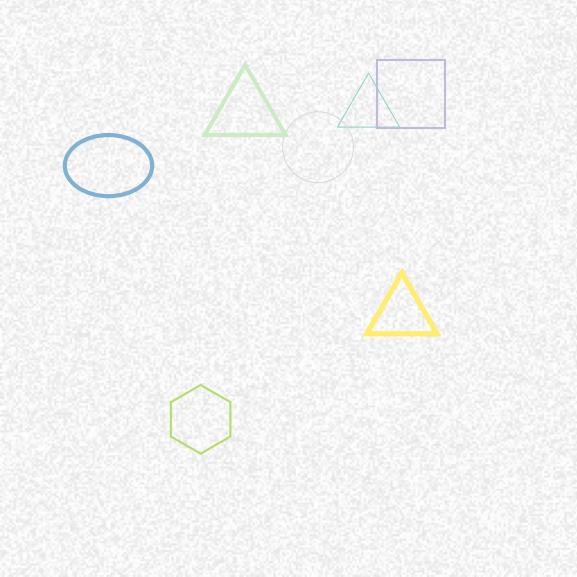[{"shape": "triangle", "thickness": 0.5, "radius": 0.31, "center": [0.638, 0.81]}, {"shape": "square", "thickness": 1, "radius": 0.3, "center": [0.712, 0.836]}, {"shape": "oval", "thickness": 2, "radius": 0.38, "center": [0.188, 0.712]}, {"shape": "hexagon", "thickness": 1, "radius": 0.3, "center": [0.347, 0.273]}, {"shape": "circle", "thickness": 0.5, "radius": 0.31, "center": [0.551, 0.744]}, {"shape": "triangle", "thickness": 2, "radius": 0.4, "center": [0.425, 0.806]}, {"shape": "triangle", "thickness": 2.5, "radius": 0.35, "center": [0.696, 0.456]}]